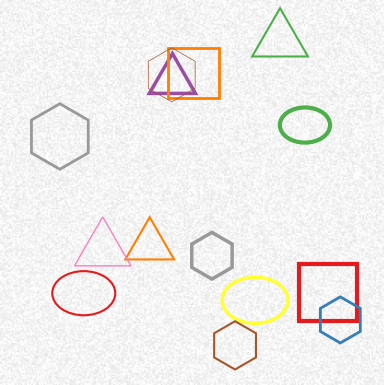[{"shape": "oval", "thickness": 1.5, "radius": 0.41, "center": [0.218, 0.238]}, {"shape": "square", "thickness": 3, "radius": 0.37, "center": [0.852, 0.24]}, {"shape": "hexagon", "thickness": 2, "radius": 0.3, "center": [0.884, 0.169]}, {"shape": "oval", "thickness": 3, "radius": 0.33, "center": [0.792, 0.675]}, {"shape": "triangle", "thickness": 1.5, "radius": 0.42, "center": [0.727, 0.895]}, {"shape": "triangle", "thickness": 2.5, "radius": 0.35, "center": [0.448, 0.792]}, {"shape": "square", "thickness": 2, "radius": 0.33, "center": [0.503, 0.81]}, {"shape": "triangle", "thickness": 1.5, "radius": 0.37, "center": [0.389, 0.363]}, {"shape": "oval", "thickness": 2.5, "radius": 0.43, "center": [0.663, 0.22]}, {"shape": "hexagon", "thickness": 1.5, "radius": 0.31, "center": [0.611, 0.103]}, {"shape": "hexagon", "thickness": 0.5, "radius": 0.35, "center": [0.446, 0.806]}, {"shape": "triangle", "thickness": 1, "radius": 0.42, "center": [0.267, 0.352]}, {"shape": "hexagon", "thickness": 2, "radius": 0.43, "center": [0.155, 0.645]}, {"shape": "hexagon", "thickness": 2.5, "radius": 0.3, "center": [0.55, 0.336]}]